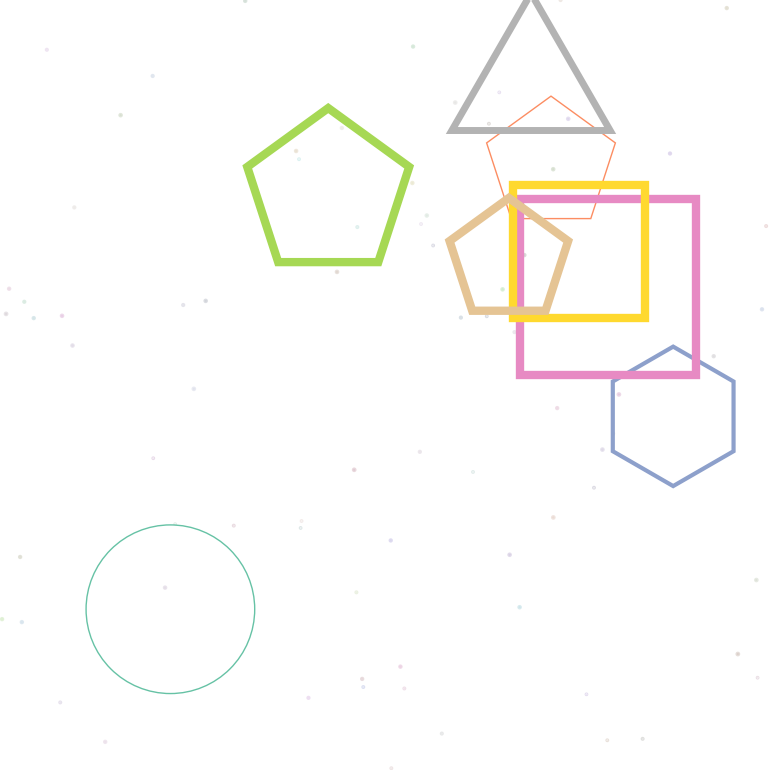[{"shape": "circle", "thickness": 0.5, "radius": 0.55, "center": [0.221, 0.209]}, {"shape": "pentagon", "thickness": 0.5, "radius": 0.44, "center": [0.716, 0.787]}, {"shape": "hexagon", "thickness": 1.5, "radius": 0.45, "center": [0.874, 0.459]}, {"shape": "square", "thickness": 3, "radius": 0.57, "center": [0.789, 0.627]}, {"shape": "pentagon", "thickness": 3, "radius": 0.55, "center": [0.426, 0.749]}, {"shape": "square", "thickness": 3, "radius": 0.43, "center": [0.752, 0.673]}, {"shape": "pentagon", "thickness": 3, "radius": 0.4, "center": [0.661, 0.662]}, {"shape": "triangle", "thickness": 2.5, "radius": 0.59, "center": [0.69, 0.89]}]